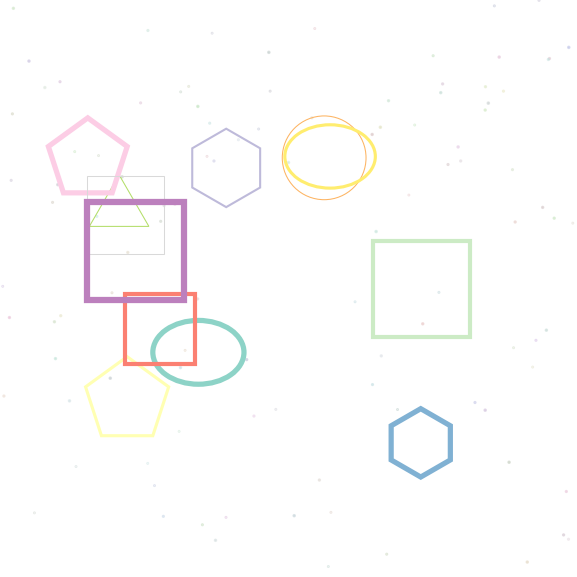[{"shape": "oval", "thickness": 2.5, "radius": 0.39, "center": [0.344, 0.389]}, {"shape": "pentagon", "thickness": 1.5, "radius": 0.38, "center": [0.22, 0.306]}, {"shape": "hexagon", "thickness": 1, "radius": 0.34, "center": [0.392, 0.708]}, {"shape": "square", "thickness": 2, "radius": 0.3, "center": [0.277, 0.429]}, {"shape": "hexagon", "thickness": 2.5, "radius": 0.3, "center": [0.729, 0.232]}, {"shape": "circle", "thickness": 0.5, "radius": 0.36, "center": [0.561, 0.726]}, {"shape": "triangle", "thickness": 0.5, "radius": 0.3, "center": [0.206, 0.637]}, {"shape": "pentagon", "thickness": 2.5, "radius": 0.36, "center": [0.152, 0.723]}, {"shape": "square", "thickness": 0.5, "radius": 0.33, "center": [0.217, 0.627]}, {"shape": "square", "thickness": 3, "radius": 0.42, "center": [0.235, 0.564]}, {"shape": "square", "thickness": 2, "radius": 0.42, "center": [0.73, 0.499]}, {"shape": "oval", "thickness": 1.5, "radius": 0.39, "center": [0.572, 0.728]}]